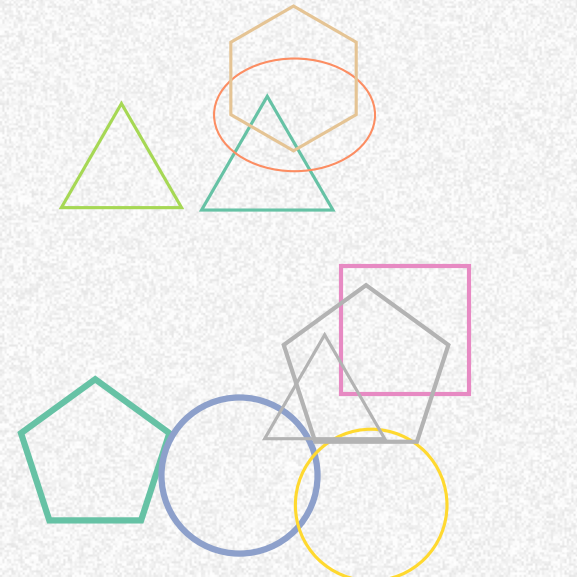[{"shape": "triangle", "thickness": 1.5, "radius": 0.66, "center": [0.463, 0.701]}, {"shape": "pentagon", "thickness": 3, "radius": 0.68, "center": [0.165, 0.207]}, {"shape": "oval", "thickness": 1, "radius": 0.7, "center": [0.51, 0.8]}, {"shape": "circle", "thickness": 3, "radius": 0.68, "center": [0.415, 0.176]}, {"shape": "square", "thickness": 2, "radius": 0.55, "center": [0.701, 0.427]}, {"shape": "triangle", "thickness": 1.5, "radius": 0.6, "center": [0.21, 0.7]}, {"shape": "circle", "thickness": 1.5, "radius": 0.66, "center": [0.643, 0.125]}, {"shape": "hexagon", "thickness": 1.5, "radius": 0.63, "center": [0.508, 0.863]}, {"shape": "pentagon", "thickness": 2, "radius": 0.75, "center": [0.634, 0.355]}, {"shape": "triangle", "thickness": 1.5, "radius": 0.6, "center": [0.562, 0.299]}]